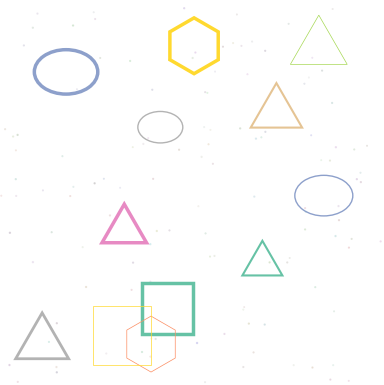[{"shape": "triangle", "thickness": 1.5, "radius": 0.3, "center": [0.682, 0.315]}, {"shape": "square", "thickness": 2.5, "radius": 0.33, "center": [0.435, 0.199]}, {"shape": "hexagon", "thickness": 0.5, "radius": 0.36, "center": [0.392, 0.106]}, {"shape": "oval", "thickness": 1, "radius": 0.38, "center": [0.841, 0.492]}, {"shape": "oval", "thickness": 2.5, "radius": 0.41, "center": [0.172, 0.813]}, {"shape": "triangle", "thickness": 2.5, "radius": 0.33, "center": [0.323, 0.403]}, {"shape": "triangle", "thickness": 0.5, "radius": 0.43, "center": [0.828, 0.875]}, {"shape": "square", "thickness": 0.5, "radius": 0.38, "center": [0.316, 0.129]}, {"shape": "hexagon", "thickness": 2.5, "radius": 0.36, "center": [0.504, 0.881]}, {"shape": "triangle", "thickness": 1.5, "radius": 0.39, "center": [0.718, 0.707]}, {"shape": "triangle", "thickness": 2, "radius": 0.4, "center": [0.109, 0.108]}, {"shape": "oval", "thickness": 1, "radius": 0.29, "center": [0.416, 0.67]}]